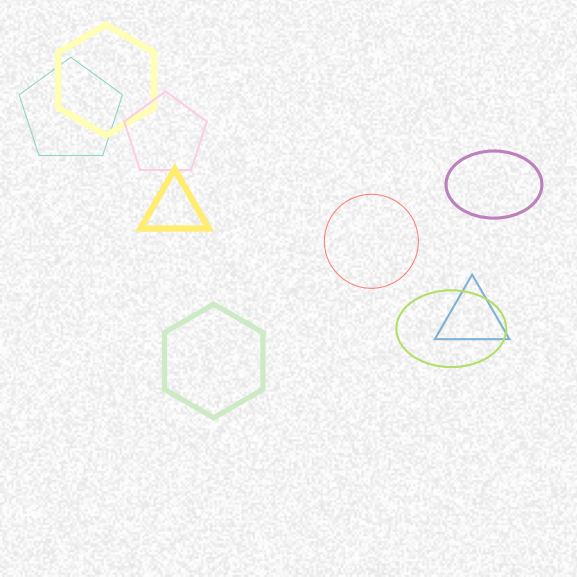[{"shape": "pentagon", "thickness": 0.5, "radius": 0.47, "center": [0.123, 0.806]}, {"shape": "hexagon", "thickness": 3, "radius": 0.48, "center": [0.184, 0.861]}, {"shape": "circle", "thickness": 0.5, "radius": 0.41, "center": [0.643, 0.581]}, {"shape": "triangle", "thickness": 1, "radius": 0.37, "center": [0.818, 0.449]}, {"shape": "oval", "thickness": 1, "radius": 0.48, "center": [0.781, 0.43]}, {"shape": "pentagon", "thickness": 1, "radius": 0.38, "center": [0.287, 0.766]}, {"shape": "oval", "thickness": 1.5, "radius": 0.42, "center": [0.855, 0.68]}, {"shape": "hexagon", "thickness": 2.5, "radius": 0.49, "center": [0.37, 0.374]}, {"shape": "triangle", "thickness": 3, "radius": 0.34, "center": [0.302, 0.638]}]